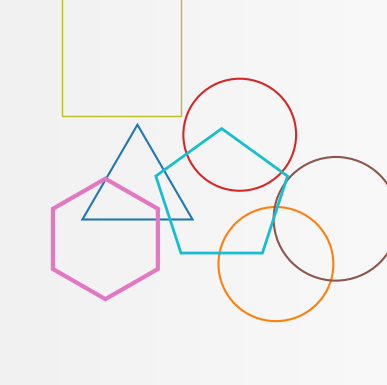[{"shape": "triangle", "thickness": 1.5, "radius": 0.82, "center": [0.355, 0.512]}, {"shape": "circle", "thickness": 1.5, "radius": 0.74, "center": [0.712, 0.314]}, {"shape": "circle", "thickness": 1.5, "radius": 0.73, "center": [0.619, 0.65]}, {"shape": "circle", "thickness": 1.5, "radius": 0.8, "center": [0.867, 0.432]}, {"shape": "hexagon", "thickness": 3, "radius": 0.78, "center": [0.272, 0.379]}, {"shape": "square", "thickness": 1, "radius": 0.77, "center": [0.313, 0.853]}, {"shape": "pentagon", "thickness": 2, "radius": 0.89, "center": [0.572, 0.487]}]